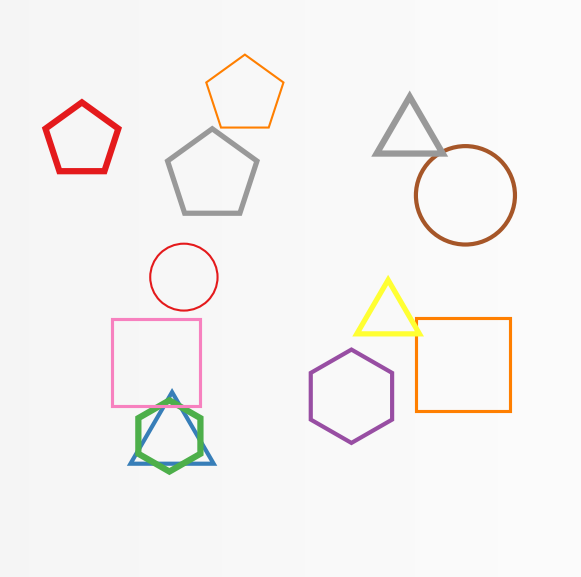[{"shape": "pentagon", "thickness": 3, "radius": 0.33, "center": [0.141, 0.756]}, {"shape": "circle", "thickness": 1, "radius": 0.29, "center": [0.316, 0.519]}, {"shape": "triangle", "thickness": 2, "radius": 0.41, "center": [0.296, 0.237]}, {"shape": "hexagon", "thickness": 3, "radius": 0.31, "center": [0.291, 0.244]}, {"shape": "hexagon", "thickness": 2, "radius": 0.4, "center": [0.605, 0.313]}, {"shape": "pentagon", "thickness": 1, "radius": 0.35, "center": [0.421, 0.835]}, {"shape": "square", "thickness": 1.5, "radius": 0.4, "center": [0.797, 0.368]}, {"shape": "triangle", "thickness": 2.5, "radius": 0.31, "center": [0.668, 0.452]}, {"shape": "circle", "thickness": 2, "radius": 0.43, "center": [0.801, 0.661]}, {"shape": "square", "thickness": 1.5, "radius": 0.38, "center": [0.268, 0.371]}, {"shape": "pentagon", "thickness": 2.5, "radius": 0.4, "center": [0.365, 0.695]}, {"shape": "triangle", "thickness": 3, "radius": 0.33, "center": [0.705, 0.766]}]